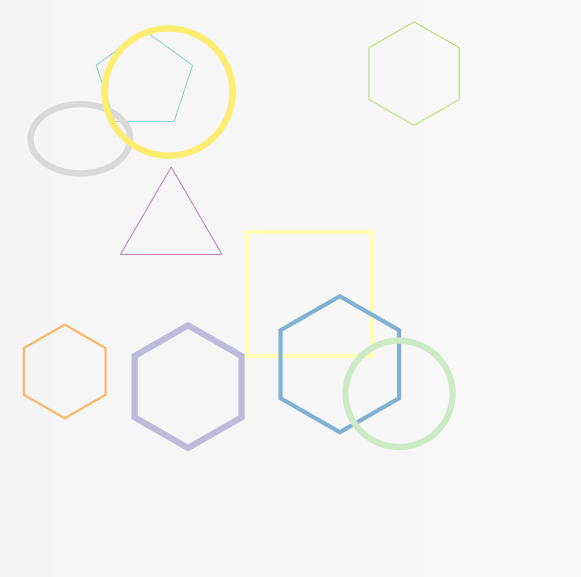[{"shape": "pentagon", "thickness": 0.5, "radius": 0.44, "center": [0.248, 0.859]}, {"shape": "square", "thickness": 2, "radius": 0.54, "center": [0.532, 0.49]}, {"shape": "hexagon", "thickness": 3, "radius": 0.53, "center": [0.324, 0.33]}, {"shape": "hexagon", "thickness": 2, "radius": 0.59, "center": [0.585, 0.368]}, {"shape": "hexagon", "thickness": 1, "radius": 0.41, "center": [0.111, 0.356]}, {"shape": "hexagon", "thickness": 0.5, "radius": 0.45, "center": [0.712, 0.872]}, {"shape": "oval", "thickness": 3, "radius": 0.43, "center": [0.138, 0.759]}, {"shape": "triangle", "thickness": 0.5, "radius": 0.5, "center": [0.295, 0.609]}, {"shape": "circle", "thickness": 3, "radius": 0.46, "center": [0.687, 0.317]}, {"shape": "circle", "thickness": 3, "radius": 0.55, "center": [0.29, 0.84]}]